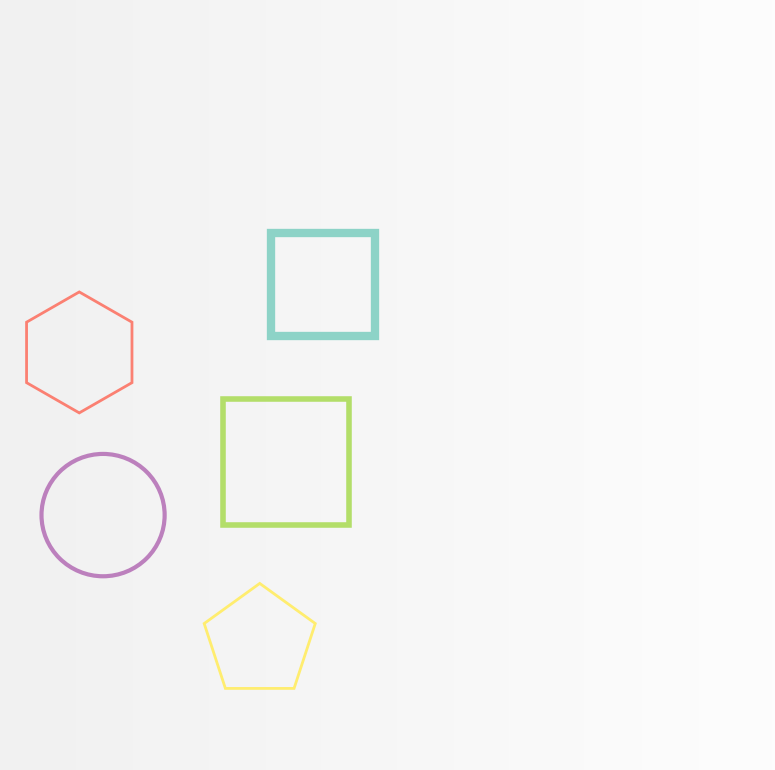[{"shape": "square", "thickness": 3, "radius": 0.33, "center": [0.417, 0.631]}, {"shape": "hexagon", "thickness": 1, "radius": 0.39, "center": [0.102, 0.542]}, {"shape": "square", "thickness": 2, "radius": 0.41, "center": [0.369, 0.4]}, {"shape": "circle", "thickness": 1.5, "radius": 0.4, "center": [0.133, 0.331]}, {"shape": "pentagon", "thickness": 1, "radius": 0.38, "center": [0.335, 0.167]}]